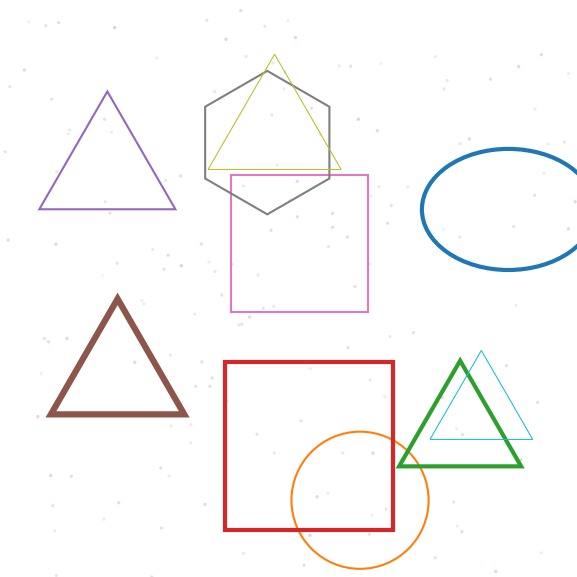[{"shape": "oval", "thickness": 2, "radius": 0.75, "center": [0.88, 0.636]}, {"shape": "circle", "thickness": 1, "radius": 0.59, "center": [0.623, 0.133]}, {"shape": "triangle", "thickness": 2, "radius": 0.61, "center": [0.797, 0.253]}, {"shape": "square", "thickness": 2, "radius": 0.73, "center": [0.535, 0.227]}, {"shape": "triangle", "thickness": 1, "radius": 0.68, "center": [0.186, 0.705]}, {"shape": "triangle", "thickness": 3, "radius": 0.67, "center": [0.204, 0.348]}, {"shape": "square", "thickness": 1, "radius": 0.59, "center": [0.518, 0.578]}, {"shape": "hexagon", "thickness": 1, "radius": 0.62, "center": [0.463, 0.752]}, {"shape": "triangle", "thickness": 0.5, "radius": 0.66, "center": [0.476, 0.772]}, {"shape": "triangle", "thickness": 0.5, "radius": 0.51, "center": [0.834, 0.29]}]